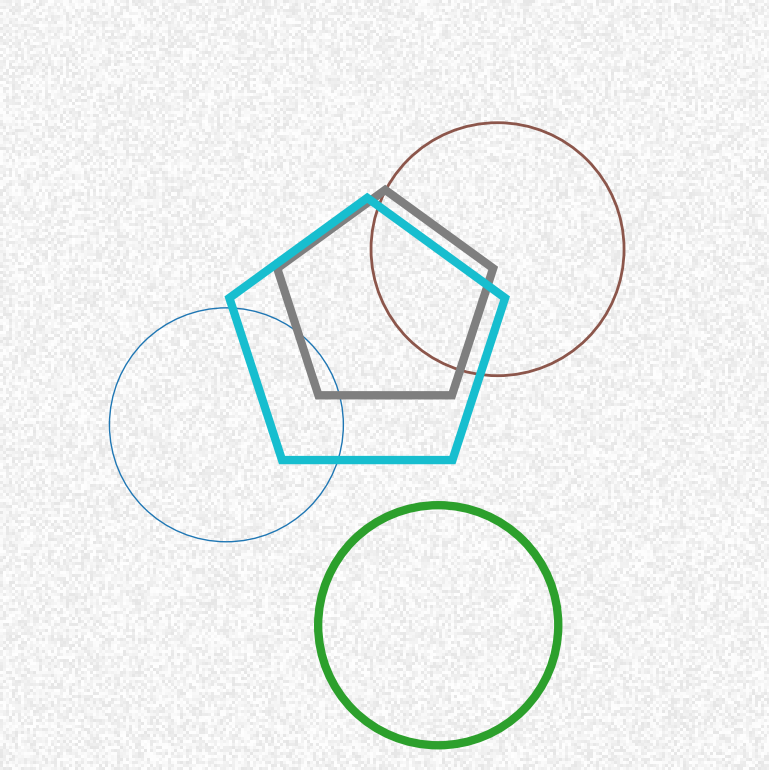[{"shape": "circle", "thickness": 0.5, "radius": 0.76, "center": [0.294, 0.448]}, {"shape": "circle", "thickness": 3, "radius": 0.78, "center": [0.569, 0.188]}, {"shape": "circle", "thickness": 1, "radius": 0.82, "center": [0.646, 0.676]}, {"shape": "pentagon", "thickness": 3, "radius": 0.74, "center": [0.5, 0.606]}, {"shape": "pentagon", "thickness": 3, "radius": 0.94, "center": [0.477, 0.555]}]